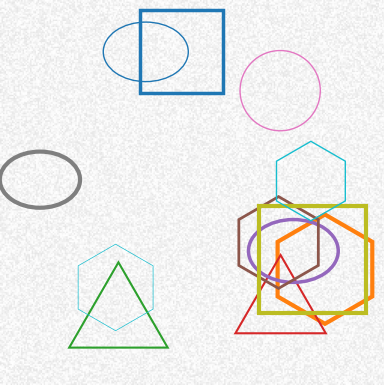[{"shape": "square", "thickness": 2.5, "radius": 0.54, "center": [0.472, 0.866]}, {"shape": "oval", "thickness": 1, "radius": 0.55, "center": [0.379, 0.865]}, {"shape": "hexagon", "thickness": 3, "radius": 0.71, "center": [0.844, 0.301]}, {"shape": "triangle", "thickness": 1.5, "radius": 0.74, "center": [0.308, 0.171]}, {"shape": "triangle", "thickness": 1.5, "radius": 0.68, "center": [0.729, 0.202]}, {"shape": "oval", "thickness": 2.5, "radius": 0.58, "center": [0.762, 0.348]}, {"shape": "hexagon", "thickness": 2, "radius": 0.6, "center": [0.724, 0.37]}, {"shape": "circle", "thickness": 1, "radius": 0.52, "center": [0.728, 0.765]}, {"shape": "oval", "thickness": 3, "radius": 0.52, "center": [0.104, 0.533]}, {"shape": "square", "thickness": 3, "radius": 0.7, "center": [0.812, 0.327]}, {"shape": "hexagon", "thickness": 0.5, "radius": 0.56, "center": [0.3, 0.253]}, {"shape": "hexagon", "thickness": 1, "radius": 0.52, "center": [0.808, 0.53]}]